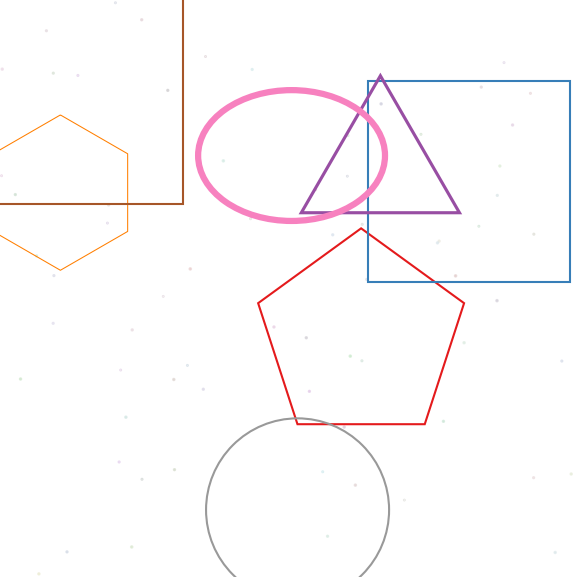[{"shape": "pentagon", "thickness": 1, "radius": 0.94, "center": [0.625, 0.416]}, {"shape": "square", "thickness": 1, "radius": 0.87, "center": [0.812, 0.685]}, {"shape": "triangle", "thickness": 1.5, "radius": 0.79, "center": [0.659, 0.71]}, {"shape": "hexagon", "thickness": 0.5, "radius": 0.67, "center": [0.105, 0.666]}, {"shape": "square", "thickness": 1, "radius": 0.91, "center": [0.135, 0.828]}, {"shape": "oval", "thickness": 3, "radius": 0.81, "center": [0.505, 0.73]}, {"shape": "circle", "thickness": 1, "radius": 0.79, "center": [0.515, 0.116]}]